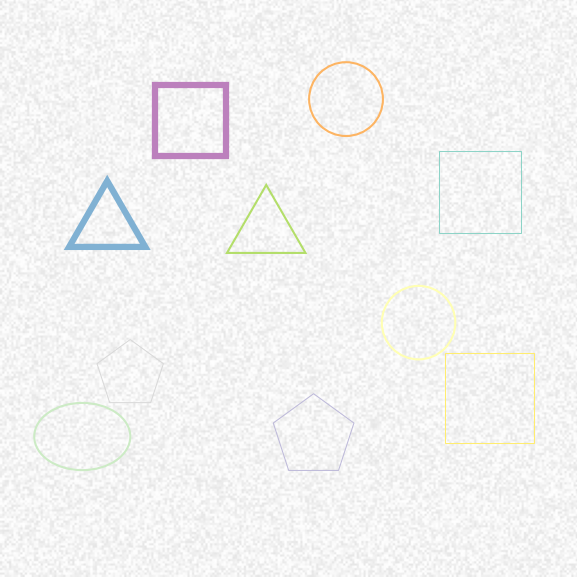[{"shape": "square", "thickness": 0.5, "radius": 0.36, "center": [0.832, 0.666]}, {"shape": "circle", "thickness": 1, "radius": 0.32, "center": [0.725, 0.44]}, {"shape": "pentagon", "thickness": 0.5, "radius": 0.37, "center": [0.543, 0.244]}, {"shape": "triangle", "thickness": 3, "radius": 0.38, "center": [0.186, 0.61]}, {"shape": "circle", "thickness": 1, "radius": 0.32, "center": [0.599, 0.828]}, {"shape": "triangle", "thickness": 1, "radius": 0.39, "center": [0.461, 0.6]}, {"shape": "pentagon", "thickness": 0.5, "radius": 0.3, "center": [0.225, 0.351]}, {"shape": "square", "thickness": 3, "radius": 0.31, "center": [0.33, 0.79]}, {"shape": "oval", "thickness": 1, "radius": 0.42, "center": [0.142, 0.243]}, {"shape": "square", "thickness": 0.5, "radius": 0.39, "center": [0.847, 0.31]}]